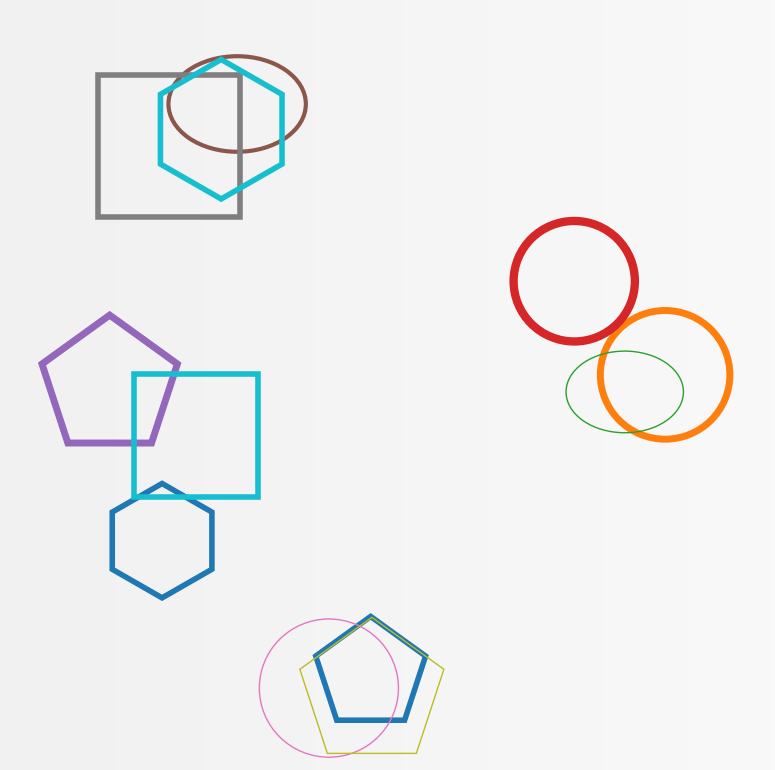[{"shape": "hexagon", "thickness": 2, "radius": 0.37, "center": [0.209, 0.298]}, {"shape": "pentagon", "thickness": 2, "radius": 0.37, "center": [0.478, 0.125]}, {"shape": "circle", "thickness": 2.5, "radius": 0.42, "center": [0.858, 0.513]}, {"shape": "oval", "thickness": 0.5, "radius": 0.38, "center": [0.806, 0.491]}, {"shape": "circle", "thickness": 3, "radius": 0.39, "center": [0.741, 0.635]}, {"shape": "pentagon", "thickness": 2.5, "radius": 0.46, "center": [0.142, 0.499]}, {"shape": "oval", "thickness": 1.5, "radius": 0.44, "center": [0.306, 0.865]}, {"shape": "circle", "thickness": 0.5, "radius": 0.45, "center": [0.424, 0.106]}, {"shape": "square", "thickness": 2, "radius": 0.46, "center": [0.218, 0.81]}, {"shape": "pentagon", "thickness": 0.5, "radius": 0.49, "center": [0.48, 0.101]}, {"shape": "hexagon", "thickness": 2, "radius": 0.45, "center": [0.285, 0.832]}, {"shape": "square", "thickness": 2, "radius": 0.4, "center": [0.253, 0.435]}]